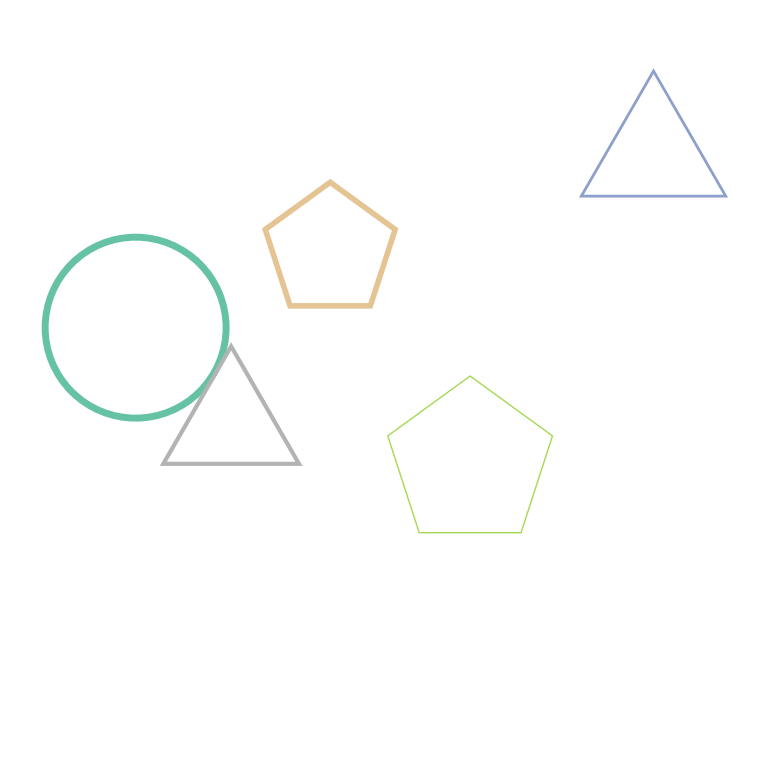[{"shape": "circle", "thickness": 2.5, "radius": 0.59, "center": [0.176, 0.574]}, {"shape": "triangle", "thickness": 1, "radius": 0.54, "center": [0.849, 0.799]}, {"shape": "pentagon", "thickness": 0.5, "radius": 0.56, "center": [0.611, 0.399]}, {"shape": "pentagon", "thickness": 2, "radius": 0.44, "center": [0.429, 0.675]}, {"shape": "triangle", "thickness": 1.5, "radius": 0.51, "center": [0.3, 0.448]}]